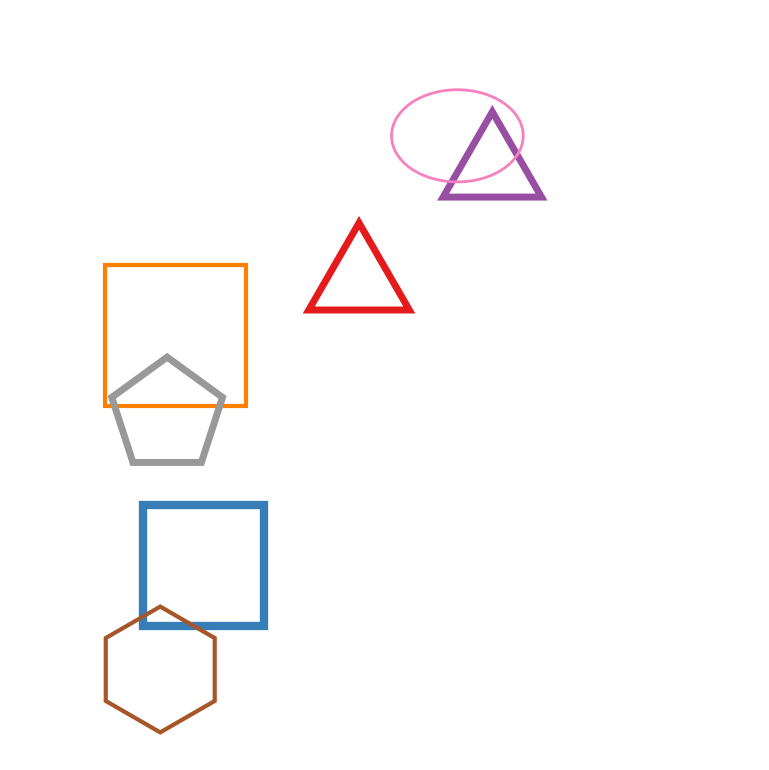[{"shape": "triangle", "thickness": 2.5, "radius": 0.38, "center": [0.466, 0.635]}, {"shape": "square", "thickness": 3, "radius": 0.39, "center": [0.264, 0.266]}, {"shape": "triangle", "thickness": 2.5, "radius": 0.37, "center": [0.639, 0.781]}, {"shape": "square", "thickness": 1.5, "radius": 0.46, "center": [0.228, 0.564]}, {"shape": "hexagon", "thickness": 1.5, "radius": 0.41, "center": [0.208, 0.131]}, {"shape": "oval", "thickness": 1, "radius": 0.43, "center": [0.594, 0.824]}, {"shape": "pentagon", "thickness": 2.5, "radius": 0.38, "center": [0.217, 0.461]}]